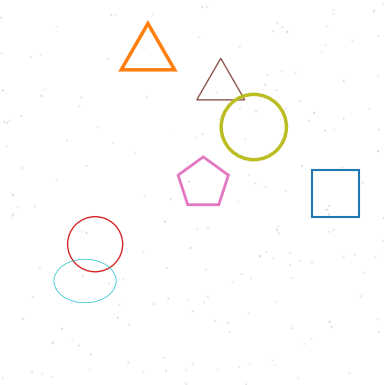[{"shape": "square", "thickness": 1.5, "radius": 0.31, "center": [0.872, 0.497]}, {"shape": "triangle", "thickness": 2.5, "radius": 0.4, "center": [0.384, 0.859]}, {"shape": "circle", "thickness": 1, "radius": 0.36, "center": [0.247, 0.366]}, {"shape": "triangle", "thickness": 1, "radius": 0.36, "center": [0.573, 0.777]}, {"shape": "pentagon", "thickness": 2, "radius": 0.34, "center": [0.528, 0.524]}, {"shape": "circle", "thickness": 2.5, "radius": 0.42, "center": [0.659, 0.67]}, {"shape": "oval", "thickness": 0.5, "radius": 0.4, "center": [0.221, 0.27]}]